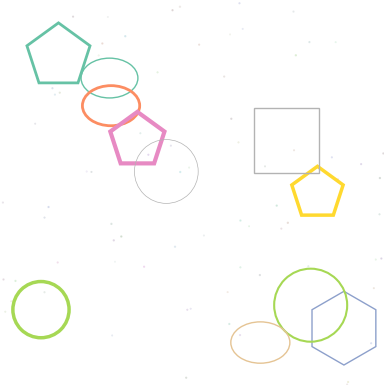[{"shape": "pentagon", "thickness": 2, "radius": 0.43, "center": [0.152, 0.854]}, {"shape": "oval", "thickness": 1, "radius": 0.37, "center": [0.284, 0.797]}, {"shape": "oval", "thickness": 2, "radius": 0.37, "center": [0.288, 0.725]}, {"shape": "hexagon", "thickness": 1, "radius": 0.48, "center": [0.893, 0.148]}, {"shape": "pentagon", "thickness": 3, "radius": 0.37, "center": [0.357, 0.635]}, {"shape": "circle", "thickness": 1.5, "radius": 0.47, "center": [0.807, 0.207]}, {"shape": "circle", "thickness": 2.5, "radius": 0.36, "center": [0.106, 0.196]}, {"shape": "pentagon", "thickness": 2.5, "radius": 0.35, "center": [0.825, 0.498]}, {"shape": "oval", "thickness": 1, "radius": 0.38, "center": [0.676, 0.11]}, {"shape": "square", "thickness": 1, "radius": 0.42, "center": [0.744, 0.635]}, {"shape": "circle", "thickness": 0.5, "radius": 0.41, "center": [0.432, 0.555]}]